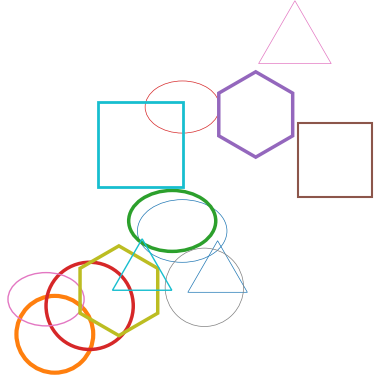[{"shape": "triangle", "thickness": 0.5, "radius": 0.45, "center": [0.565, 0.285]}, {"shape": "oval", "thickness": 0.5, "radius": 0.58, "center": [0.473, 0.4]}, {"shape": "circle", "thickness": 3, "radius": 0.5, "center": [0.142, 0.132]}, {"shape": "oval", "thickness": 2.5, "radius": 0.57, "center": [0.447, 0.426]}, {"shape": "circle", "thickness": 2.5, "radius": 0.57, "center": [0.233, 0.206]}, {"shape": "oval", "thickness": 0.5, "radius": 0.48, "center": [0.474, 0.722]}, {"shape": "hexagon", "thickness": 2.5, "radius": 0.55, "center": [0.664, 0.703]}, {"shape": "square", "thickness": 1.5, "radius": 0.48, "center": [0.87, 0.583]}, {"shape": "oval", "thickness": 1, "radius": 0.49, "center": [0.12, 0.223]}, {"shape": "triangle", "thickness": 0.5, "radius": 0.54, "center": [0.766, 0.889]}, {"shape": "circle", "thickness": 0.5, "radius": 0.51, "center": [0.531, 0.254]}, {"shape": "hexagon", "thickness": 2.5, "radius": 0.58, "center": [0.309, 0.245]}, {"shape": "triangle", "thickness": 1, "radius": 0.44, "center": [0.369, 0.291]}, {"shape": "square", "thickness": 2, "radius": 0.55, "center": [0.365, 0.624]}]